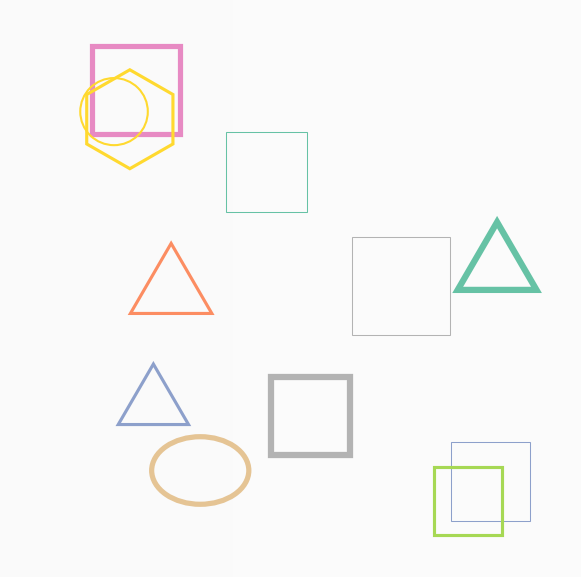[{"shape": "square", "thickness": 0.5, "radius": 0.35, "center": [0.458, 0.701]}, {"shape": "triangle", "thickness": 3, "radius": 0.39, "center": [0.855, 0.536]}, {"shape": "triangle", "thickness": 1.5, "radius": 0.4, "center": [0.294, 0.497]}, {"shape": "triangle", "thickness": 1.5, "radius": 0.35, "center": [0.264, 0.299]}, {"shape": "square", "thickness": 0.5, "radius": 0.34, "center": [0.844, 0.165]}, {"shape": "square", "thickness": 2.5, "radius": 0.38, "center": [0.234, 0.843]}, {"shape": "square", "thickness": 1.5, "radius": 0.29, "center": [0.805, 0.131]}, {"shape": "hexagon", "thickness": 1.5, "radius": 0.43, "center": [0.223, 0.793]}, {"shape": "circle", "thickness": 1, "radius": 0.29, "center": [0.196, 0.806]}, {"shape": "oval", "thickness": 2.5, "radius": 0.42, "center": [0.344, 0.184]}, {"shape": "square", "thickness": 3, "radius": 0.34, "center": [0.535, 0.279]}, {"shape": "square", "thickness": 0.5, "radius": 0.42, "center": [0.69, 0.504]}]